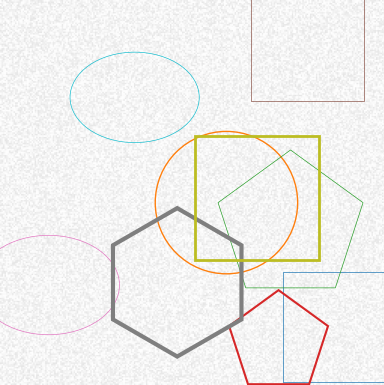[{"shape": "square", "thickness": 0.5, "radius": 0.71, "center": [0.877, 0.15]}, {"shape": "circle", "thickness": 1, "radius": 0.92, "center": [0.588, 0.474]}, {"shape": "pentagon", "thickness": 0.5, "radius": 0.99, "center": [0.755, 0.412]}, {"shape": "pentagon", "thickness": 1.5, "radius": 0.68, "center": [0.724, 0.111]}, {"shape": "square", "thickness": 0.5, "radius": 0.73, "center": [0.8, 0.884]}, {"shape": "oval", "thickness": 0.5, "radius": 0.92, "center": [0.126, 0.26]}, {"shape": "hexagon", "thickness": 3, "radius": 0.96, "center": [0.46, 0.267]}, {"shape": "square", "thickness": 2, "radius": 0.8, "center": [0.667, 0.485]}, {"shape": "oval", "thickness": 0.5, "radius": 0.84, "center": [0.35, 0.747]}]